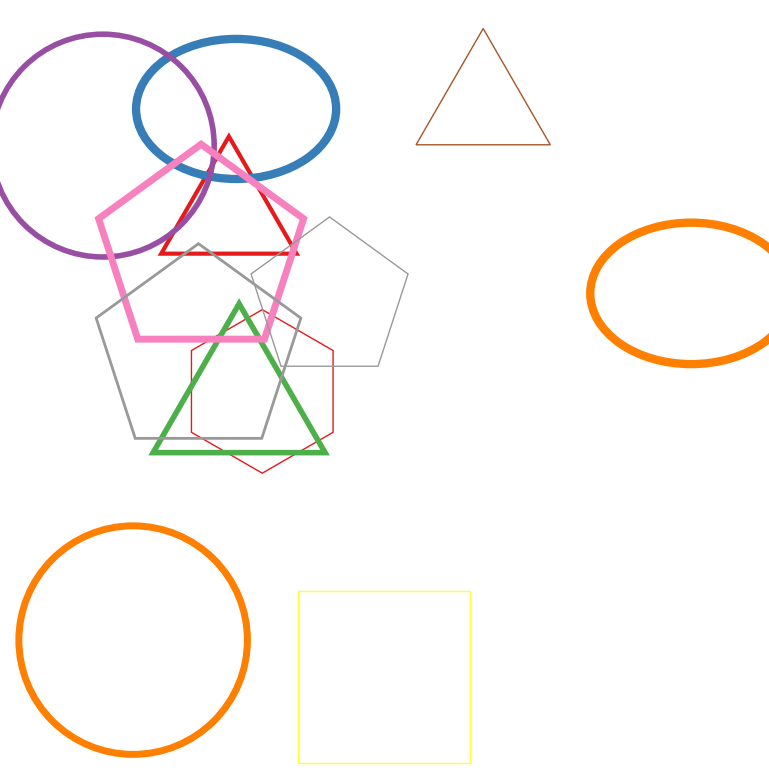[{"shape": "triangle", "thickness": 1.5, "radius": 0.51, "center": [0.297, 0.721]}, {"shape": "hexagon", "thickness": 0.5, "radius": 0.53, "center": [0.341, 0.492]}, {"shape": "oval", "thickness": 3, "radius": 0.65, "center": [0.307, 0.859]}, {"shape": "triangle", "thickness": 2, "radius": 0.64, "center": [0.311, 0.477]}, {"shape": "circle", "thickness": 2, "radius": 0.72, "center": [0.133, 0.811]}, {"shape": "oval", "thickness": 3, "radius": 0.66, "center": [0.898, 0.619]}, {"shape": "circle", "thickness": 2.5, "radius": 0.74, "center": [0.173, 0.169]}, {"shape": "square", "thickness": 0.5, "radius": 0.56, "center": [0.499, 0.121]}, {"shape": "triangle", "thickness": 0.5, "radius": 0.5, "center": [0.628, 0.862]}, {"shape": "pentagon", "thickness": 2.5, "radius": 0.7, "center": [0.261, 0.673]}, {"shape": "pentagon", "thickness": 1, "radius": 0.7, "center": [0.258, 0.544]}, {"shape": "pentagon", "thickness": 0.5, "radius": 0.54, "center": [0.428, 0.611]}]